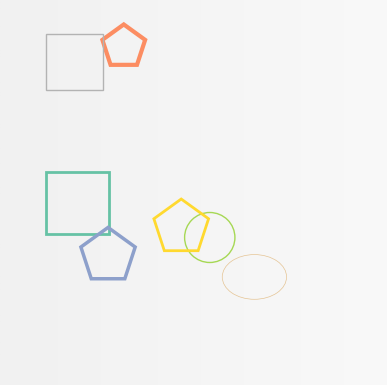[{"shape": "square", "thickness": 2, "radius": 0.4, "center": [0.2, 0.473]}, {"shape": "pentagon", "thickness": 3, "radius": 0.29, "center": [0.319, 0.879]}, {"shape": "pentagon", "thickness": 2.5, "radius": 0.37, "center": [0.279, 0.336]}, {"shape": "circle", "thickness": 1, "radius": 0.32, "center": [0.541, 0.383]}, {"shape": "pentagon", "thickness": 2, "radius": 0.37, "center": [0.468, 0.409]}, {"shape": "oval", "thickness": 0.5, "radius": 0.41, "center": [0.657, 0.281]}, {"shape": "square", "thickness": 1, "radius": 0.37, "center": [0.192, 0.839]}]